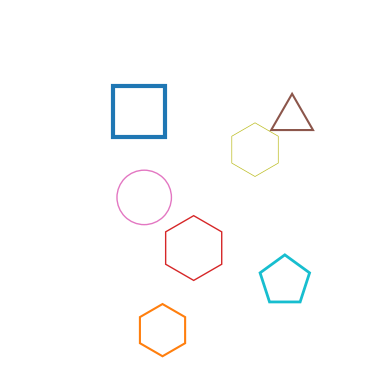[{"shape": "square", "thickness": 3, "radius": 0.34, "center": [0.362, 0.71]}, {"shape": "hexagon", "thickness": 1.5, "radius": 0.34, "center": [0.422, 0.142]}, {"shape": "hexagon", "thickness": 1, "radius": 0.42, "center": [0.503, 0.356]}, {"shape": "triangle", "thickness": 1.5, "radius": 0.31, "center": [0.759, 0.694]}, {"shape": "circle", "thickness": 1, "radius": 0.35, "center": [0.375, 0.487]}, {"shape": "hexagon", "thickness": 0.5, "radius": 0.35, "center": [0.662, 0.611]}, {"shape": "pentagon", "thickness": 2, "radius": 0.34, "center": [0.74, 0.27]}]